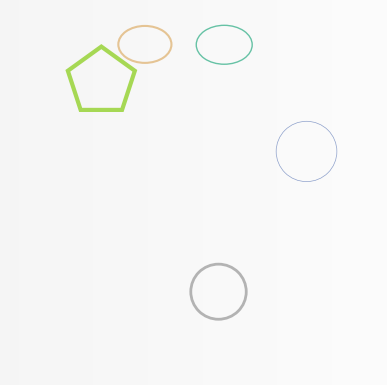[{"shape": "oval", "thickness": 1, "radius": 0.36, "center": [0.579, 0.884]}, {"shape": "circle", "thickness": 0.5, "radius": 0.39, "center": [0.791, 0.607]}, {"shape": "pentagon", "thickness": 3, "radius": 0.45, "center": [0.262, 0.788]}, {"shape": "oval", "thickness": 1.5, "radius": 0.34, "center": [0.374, 0.885]}, {"shape": "circle", "thickness": 2, "radius": 0.36, "center": [0.564, 0.242]}]